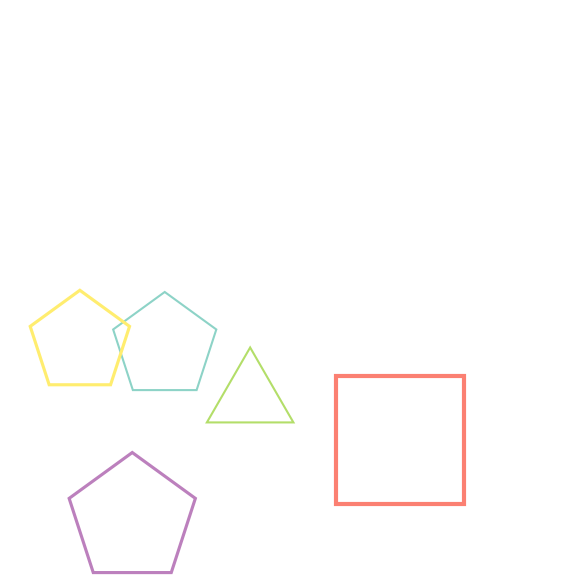[{"shape": "pentagon", "thickness": 1, "radius": 0.47, "center": [0.285, 0.4]}, {"shape": "square", "thickness": 2, "radius": 0.55, "center": [0.692, 0.237]}, {"shape": "triangle", "thickness": 1, "radius": 0.43, "center": [0.433, 0.311]}, {"shape": "pentagon", "thickness": 1.5, "radius": 0.57, "center": [0.229, 0.101]}, {"shape": "pentagon", "thickness": 1.5, "radius": 0.45, "center": [0.138, 0.406]}]